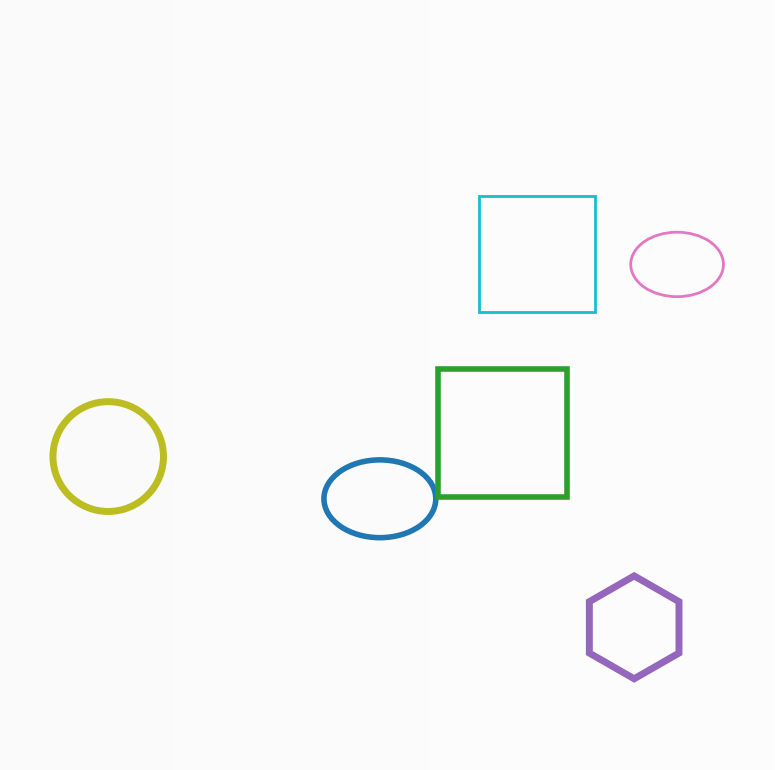[{"shape": "oval", "thickness": 2, "radius": 0.36, "center": [0.49, 0.352]}, {"shape": "square", "thickness": 2, "radius": 0.41, "center": [0.648, 0.438]}, {"shape": "hexagon", "thickness": 2.5, "radius": 0.33, "center": [0.818, 0.185]}, {"shape": "oval", "thickness": 1, "radius": 0.3, "center": [0.874, 0.657]}, {"shape": "circle", "thickness": 2.5, "radius": 0.36, "center": [0.14, 0.407]}, {"shape": "square", "thickness": 1, "radius": 0.37, "center": [0.693, 0.67]}]